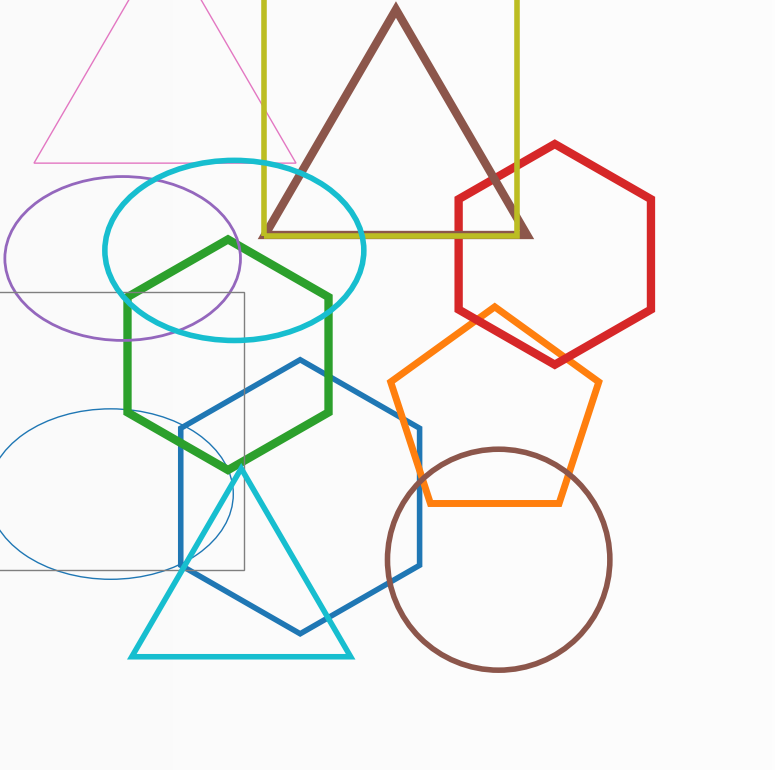[{"shape": "hexagon", "thickness": 2, "radius": 0.89, "center": [0.387, 0.355]}, {"shape": "oval", "thickness": 0.5, "radius": 0.79, "center": [0.143, 0.358]}, {"shape": "pentagon", "thickness": 2.5, "radius": 0.71, "center": [0.638, 0.46]}, {"shape": "hexagon", "thickness": 3, "radius": 0.75, "center": [0.294, 0.539]}, {"shape": "hexagon", "thickness": 3, "radius": 0.72, "center": [0.716, 0.67]}, {"shape": "oval", "thickness": 1, "radius": 0.76, "center": [0.158, 0.664]}, {"shape": "triangle", "thickness": 3, "radius": 0.98, "center": [0.511, 0.792]}, {"shape": "circle", "thickness": 2, "radius": 0.72, "center": [0.643, 0.273]}, {"shape": "triangle", "thickness": 0.5, "radius": 0.98, "center": [0.213, 0.886]}, {"shape": "square", "thickness": 0.5, "radius": 0.91, "center": [0.134, 0.44]}, {"shape": "square", "thickness": 2, "radius": 0.82, "center": [0.504, 0.856]}, {"shape": "triangle", "thickness": 2, "radius": 0.82, "center": [0.311, 0.229]}, {"shape": "oval", "thickness": 2, "radius": 0.84, "center": [0.302, 0.675]}]